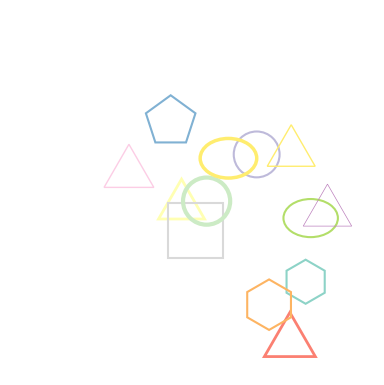[{"shape": "hexagon", "thickness": 1.5, "radius": 0.29, "center": [0.794, 0.268]}, {"shape": "triangle", "thickness": 2, "radius": 0.34, "center": [0.472, 0.466]}, {"shape": "circle", "thickness": 1.5, "radius": 0.3, "center": [0.667, 0.599]}, {"shape": "triangle", "thickness": 2, "radius": 0.38, "center": [0.753, 0.112]}, {"shape": "pentagon", "thickness": 1.5, "radius": 0.34, "center": [0.443, 0.685]}, {"shape": "hexagon", "thickness": 1.5, "radius": 0.33, "center": [0.699, 0.209]}, {"shape": "oval", "thickness": 1.5, "radius": 0.35, "center": [0.807, 0.434]}, {"shape": "triangle", "thickness": 1, "radius": 0.37, "center": [0.335, 0.551]}, {"shape": "square", "thickness": 1.5, "radius": 0.36, "center": [0.507, 0.402]}, {"shape": "triangle", "thickness": 0.5, "radius": 0.36, "center": [0.851, 0.449]}, {"shape": "circle", "thickness": 3, "radius": 0.31, "center": [0.537, 0.478]}, {"shape": "oval", "thickness": 2.5, "radius": 0.37, "center": [0.593, 0.589]}, {"shape": "triangle", "thickness": 1, "radius": 0.36, "center": [0.756, 0.604]}]